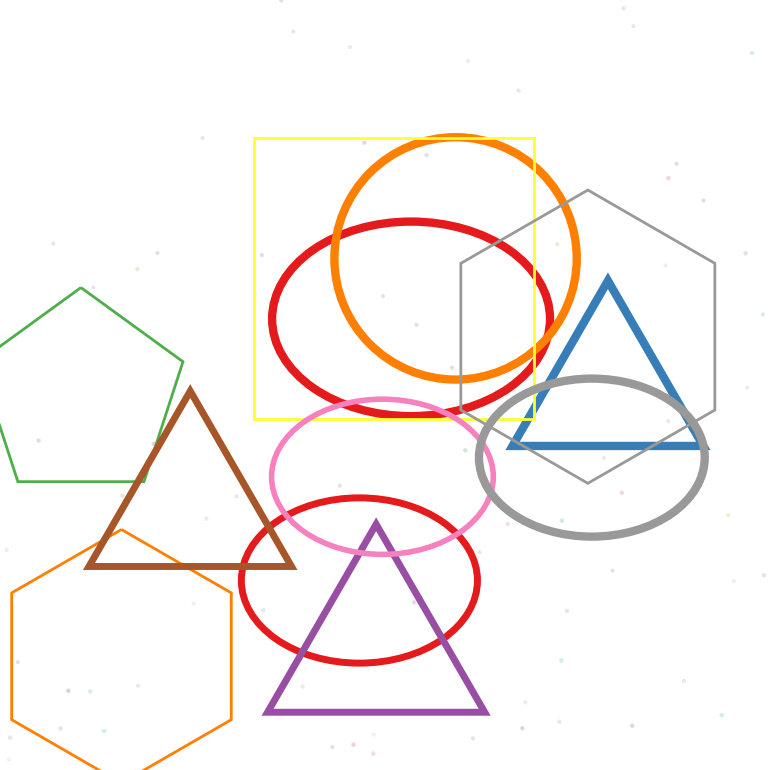[{"shape": "oval", "thickness": 2.5, "radius": 0.77, "center": [0.467, 0.246]}, {"shape": "oval", "thickness": 3, "radius": 0.9, "center": [0.534, 0.586]}, {"shape": "triangle", "thickness": 3, "radius": 0.72, "center": [0.79, 0.492]}, {"shape": "pentagon", "thickness": 1, "radius": 0.7, "center": [0.105, 0.487]}, {"shape": "triangle", "thickness": 2.5, "radius": 0.81, "center": [0.489, 0.156]}, {"shape": "hexagon", "thickness": 1, "radius": 0.82, "center": [0.158, 0.148]}, {"shape": "circle", "thickness": 3, "radius": 0.79, "center": [0.592, 0.664]}, {"shape": "square", "thickness": 1, "radius": 0.91, "center": [0.512, 0.639]}, {"shape": "triangle", "thickness": 2.5, "radius": 0.76, "center": [0.247, 0.34]}, {"shape": "oval", "thickness": 2, "radius": 0.72, "center": [0.497, 0.381]}, {"shape": "oval", "thickness": 3, "radius": 0.73, "center": [0.769, 0.406]}, {"shape": "hexagon", "thickness": 1, "radius": 0.95, "center": [0.763, 0.563]}]